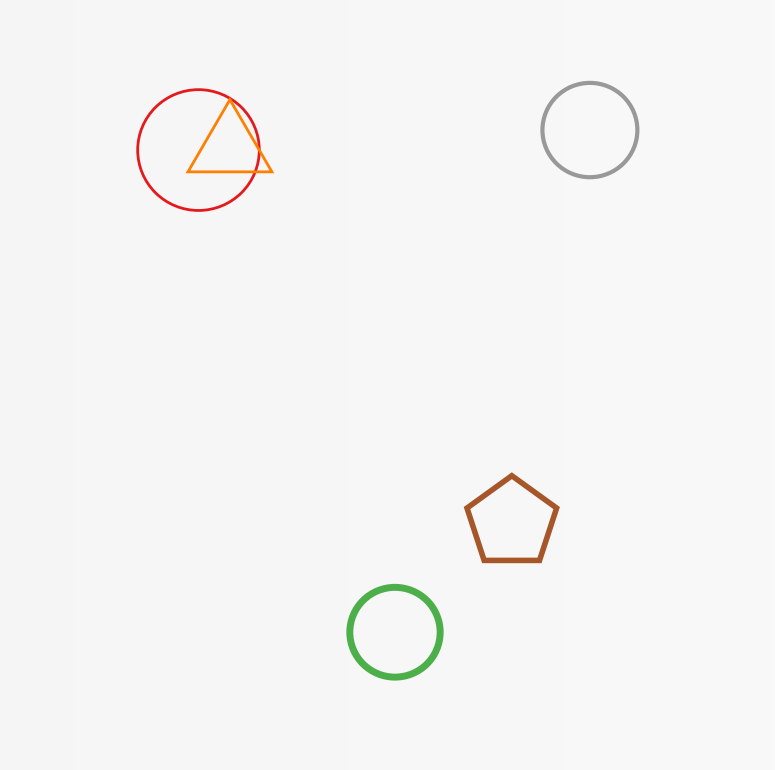[{"shape": "circle", "thickness": 1, "radius": 0.39, "center": [0.256, 0.805]}, {"shape": "circle", "thickness": 2.5, "radius": 0.29, "center": [0.51, 0.179]}, {"shape": "triangle", "thickness": 1, "radius": 0.31, "center": [0.297, 0.808]}, {"shape": "pentagon", "thickness": 2, "radius": 0.3, "center": [0.66, 0.321]}, {"shape": "circle", "thickness": 1.5, "radius": 0.31, "center": [0.761, 0.831]}]